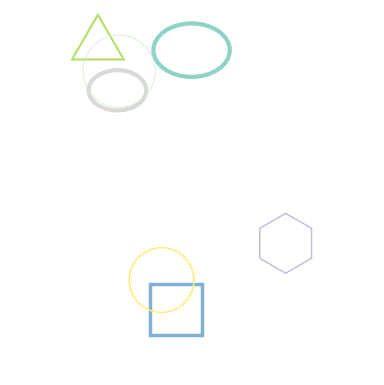[{"shape": "oval", "thickness": 3, "radius": 0.5, "center": [0.498, 0.87]}, {"shape": "hexagon", "thickness": 1, "radius": 0.39, "center": [0.742, 0.368]}, {"shape": "square", "thickness": 2.5, "radius": 0.33, "center": [0.457, 0.196]}, {"shape": "triangle", "thickness": 1.5, "radius": 0.39, "center": [0.254, 0.884]}, {"shape": "oval", "thickness": 3, "radius": 0.37, "center": [0.305, 0.765]}, {"shape": "circle", "thickness": 0.5, "radius": 0.47, "center": [0.309, 0.815]}, {"shape": "circle", "thickness": 1, "radius": 0.42, "center": [0.42, 0.273]}]